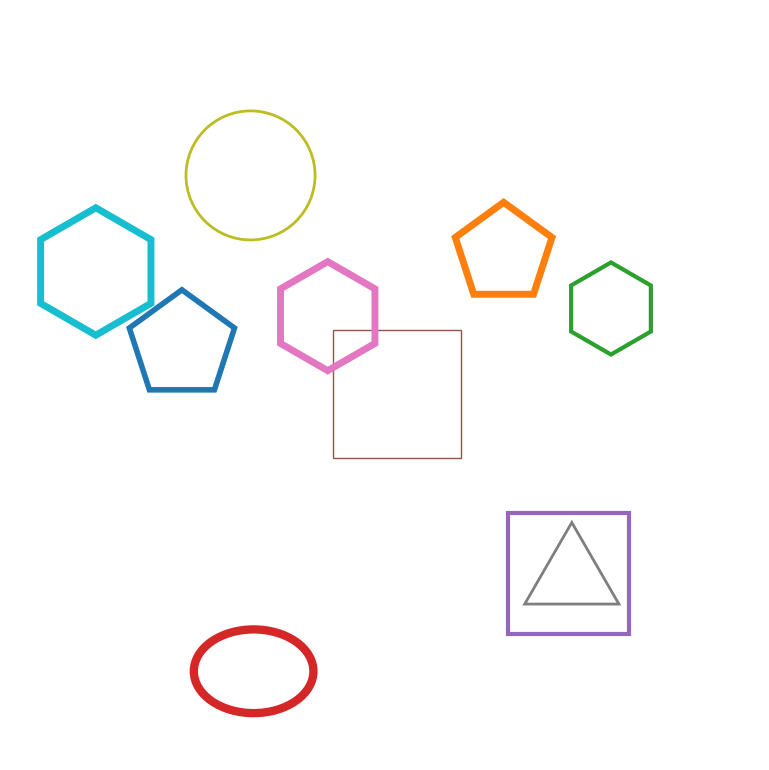[{"shape": "pentagon", "thickness": 2, "radius": 0.36, "center": [0.236, 0.552]}, {"shape": "pentagon", "thickness": 2.5, "radius": 0.33, "center": [0.654, 0.671]}, {"shape": "hexagon", "thickness": 1.5, "radius": 0.3, "center": [0.793, 0.599]}, {"shape": "oval", "thickness": 3, "radius": 0.39, "center": [0.329, 0.128]}, {"shape": "square", "thickness": 1.5, "radius": 0.39, "center": [0.738, 0.255]}, {"shape": "square", "thickness": 0.5, "radius": 0.42, "center": [0.516, 0.488]}, {"shape": "hexagon", "thickness": 2.5, "radius": 0.35, "center": [0.426, 0.589]}, {"shape": "triangle", "thickness": 1, "radius": 0.35, "center": [0.743, 0.251]}, {"shape": "circle", "thickness": 1, "radius": 0.42, "center": [0.325, 0.772]}, {"shape": "hexagon", "thickness": 2.5, "radius": 0.41, "center": [0.124, 0.647]}]